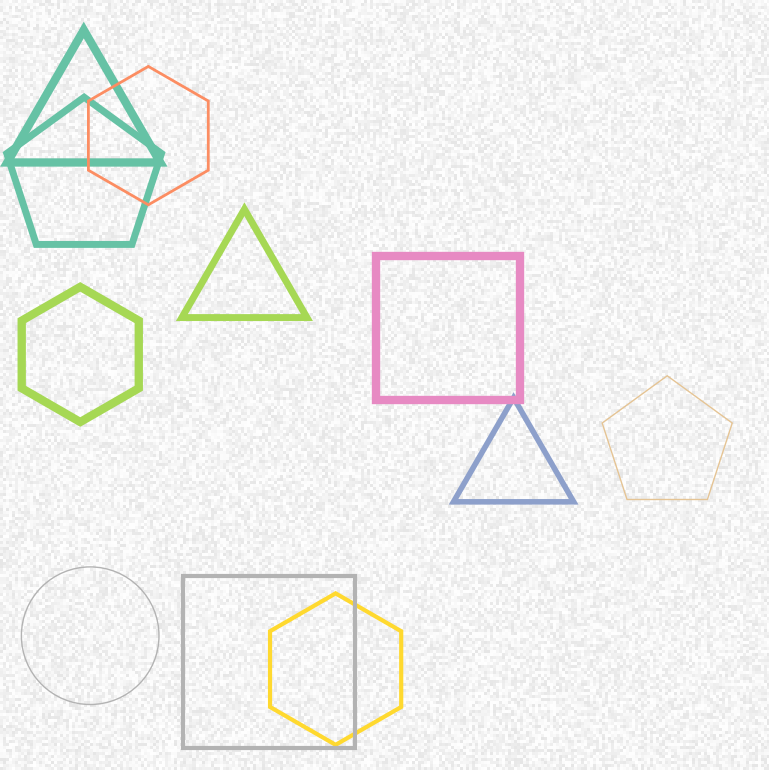[{"shape": "pentagon", "thickness": 2.5, "radius": 0.53, "center": [0.109, 0.768]}, {"shape": "triangle", "thickness": 3, "radius": 0.57, "center": [0.109, 0.846]}, {"shape": "hexagon", "thickness": 1, "radius": 0.45, "center": [0.193, 0.824]}, {"shape": "triangle", "thickness": 2, "radius": 0.45, "center": [0.667, 0.393]}, {"shape": "square", "thickness": 3, "radius": 0.47, "center": [0.581, 0.574]}, {"shape": "triangle", "thickness": 2.5, "radius": 0.47, "center": [0.317, 0.634]}, {"shape": "hexagon", "thickness": 3, "radius": 0.44, "center": [0.104, 0.54]}, {"shape": "hexagon", "thickness": 1.5, "radius": 0.49, "center": [0.436, 0.131]}, {"shape": "pentagon", "thickness": 0.5, "radius": 0.44, "center": [0.867, 0.423]}, {"shape": "square", "thickness": 1.5, "radius": 0.56, "center": [0.35, 0.14]}, {"shape": "circle", "thickness": 0.5, "radius": 0.45, "center": [0.117, 0.174]}]